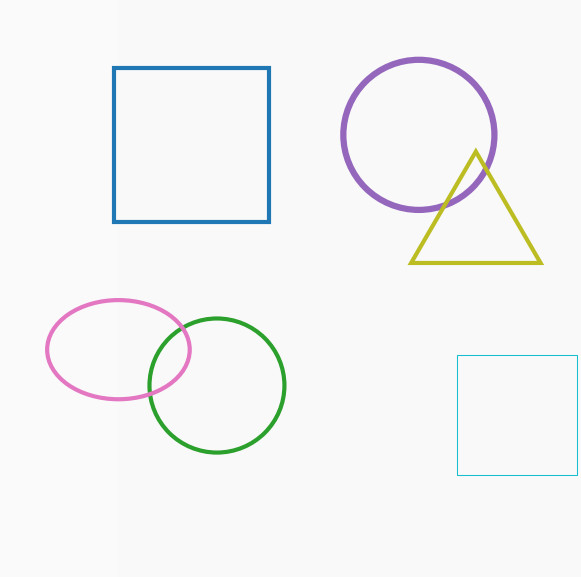[{"shape": "square", "thickness": 2, "radius": 0.67, "center": [0.329, 0.748]}, {"shape": "circle", "thickness": 2, "radius": 0.58, "center": [0.373, 0.332]}, {"shape": "circle", "thickness": 3, "radius": 0.65, "center": [0.721, 0.766]}, {"shape": "oval", "thickness": 2, "radius": 0.61, "center": [0.204, 0.394]}, {"shape": "triangle", "thickness": 2, "radius": 0.64, "center": [0.819, 0.608]}, {"shape": "square", "thickness": 0.5, "radius": 0.52, "center": [0.889, 0.28]}]